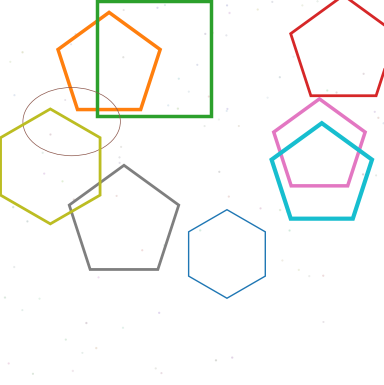[{"shape": "hexagon", "thickness": 1, "radius": 0.57, "center": [0.59, 0.34]}, {"shape": "pentagon", "thickness": 2.5, "radius": 0.7, "center": [0.283, 0.828]}, {"shape": "square", "thickness": 2.5, "radius": 0.75, "center": [0.4, 0.849]}, {"shape": "pentagon", "thickness": 2, "radius": 0.72, "center": [0.892, 0.868]}, {"shape": "oval", "thickness": 0.5, "radius": 0.63, "center": [0.186, 0.684]}, {"shape": "pentagon", "thickness": 2.5, "radius": 0.62, "center": [0.83, 0.618]}, {"shape": "pentagon", "thickness": 2, "radius": 0.75, "center": [0.322, 0.421]}, {"shape": "hexagon", "thickness": 2, "radius": 0.75, "center": [0.131, 0.568]}, {"shape": "pentagon", "thickness": 3, "radius": 0.69, "center": [0.836, 0.543]}]